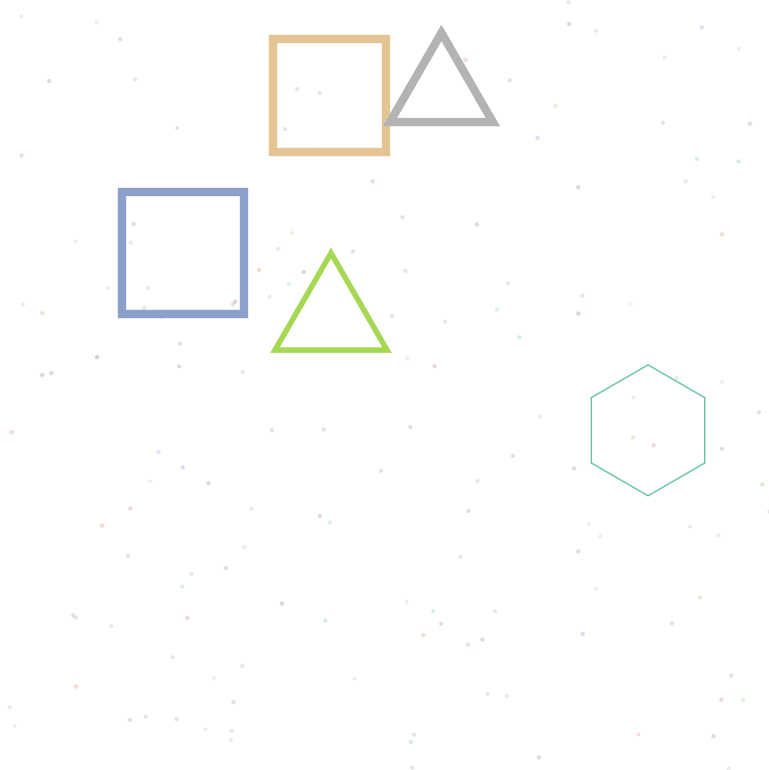[{"shape": "hexagon", "thickness": 0.5, "radius": 0.42, "center": [0.842, 0.441]}, {"shape": "square", "thickness": 3, "radius": 0.4, "center": [0.238, 0.672]}, {"shape": "triangle", "thickness": 2, "radius": 0.42, "center": [0.43, 0.587]}, {"shape": "square", "thickness": 3, "radius": 0.37, "center": [0.428, 0.876]}, {"shape": "triangle", "thickness": 3, "radius": 0.39, "center": [0.573, 0.88]}]